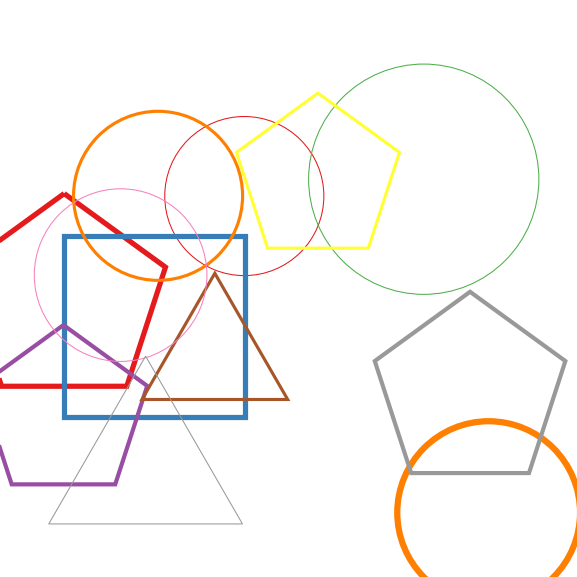[{"shape": "pentagon", "thickness": 2.5, "radius": 0.92, "center": [0.111, 0.48]}, {"shape": "circle", "thickness": 0.5, "radius": 0.69, "center": [0.423, 0.66]}, {"shape": "square", "thickness": 2.5, "radius": 0.79, "center": [0.267, 0.434]}, {"shape": "circle", "thickness": 0.5, "radius": 1.0, "center": [0.734, 0.689]}, {"shape": "pentagon", "thickness": 2, "radius": 0.76, "center": [0.11, 0.284]}, {"shape": "circle", "thickness": 3, "radius": 0.79, "center": [0.846, 0.111]}, {"shape": "circle", "thickness": 1.5, "radius": 0.73, "center": [0.274, 0.66]}, {"shape": "pentagon", "thickness": 1.5, "radius": 0.74, "center": [0.551, 0.689]}, {"shape": "triangle", "thickness": 1.5, "radius": 0.73, "center": [0.372, 0.38]}, {"shape": "circle", "thickness": 0.5, "radius": 0.75, "center": [0.209, 0.523]}, {"shape": "pentagon", "thickness": 2, "radius": 0.87, "center": [0.814, 0.32]}, {"shape": "triangle", "thickness": 0.5, "radius": 0.97, "center": [0.252, 0.189]}]